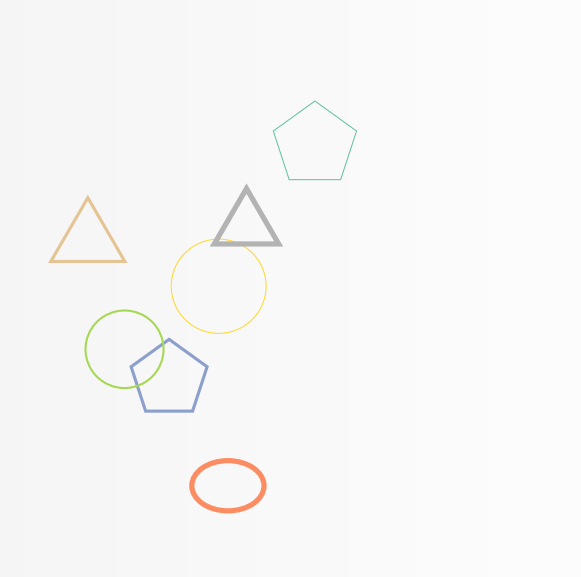[{"shape": "pentagon", "thickness": 0.5, "radius": 0.38, "center": [0.542, 0.749]}, {"shape": "oval", "thickness": 2.5, "radius": 0.31, "center": [0.392, 0.158]}, {"shape": "pentagon", "thickness": 1.5, "radius": 0.34, "center": [0.291, 0.343]}, {"shape": "circle", "thickness": 1, "radius": 0.34, "center": [0.214, 0.394]}, {"shape": "circle", "thickness": 0.5, "radius": 0.41, "center": [0.376, 0.503]}, {"shape": "triangle", "thickness": 1.5, "radius": 0.37, "center": [0.151, 0.583]}, {"shape": "triangle", "thickness": 2.5, "radius": 0.32, "center": [0.424, 0.609]}]